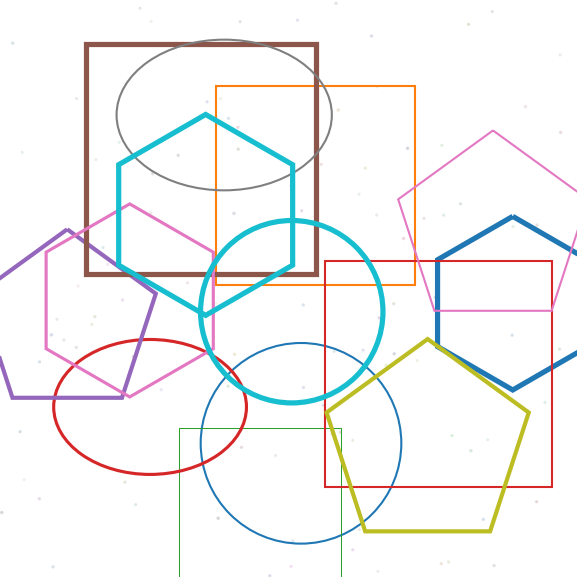[{"shape": "hexagon", "thickness": 2.5, "radius": 0.75, "center": [0.888, 0.474]}, {"shape": "circle", "thickness": 1, "radius": 0.87, "center": [0.521, 0.231]}, {"shape": "square", "thickness": 1, "radius": 0.86, "center": [0.547, 0.678]}, {"shape": "square", "thickness": 0.5, "radius": 0.7, "center": [0.45, 0.117]}, {"shape": "oval", "thickness": 1.5, "radius": 0.83, "center": [0.26, 0.294]}, {"shape": "square", "thickness": 1, "radius": 0.98, "center": [0.759, 0.352]}, {"shape": "pentagon", "thickness": 2, "radius": 0.81, "center": [0.116, 0.441]}, {"shape": "square", "thickness": 2.5, "radius": 1.0, "center": [0.348, 0.724]}, {"shape": "hexagon", "thickness": 1.5, "radius": 0.84, "center": [0.225, 0.479]}, {"shape": "pentagon", "thickness": 1, "radius": 0.86, "center": [0.854, 0.601]}, {"shape": "oval", "thickness": 1, "radius": 0.93, "center": [0.388, 0.8]}, {"shape": "pentagon", "thickness": 2, "radius": 0.92, "center": [0.741, 0.228]}, {"shape": "circle", "thickness": 2.5, "radius": 0.79, "center": [0.505, 0.459]}, {"shape": "hexagon", "thickness": 2.5, "radius": 0.87, "center": [0.356, 0.627]}]